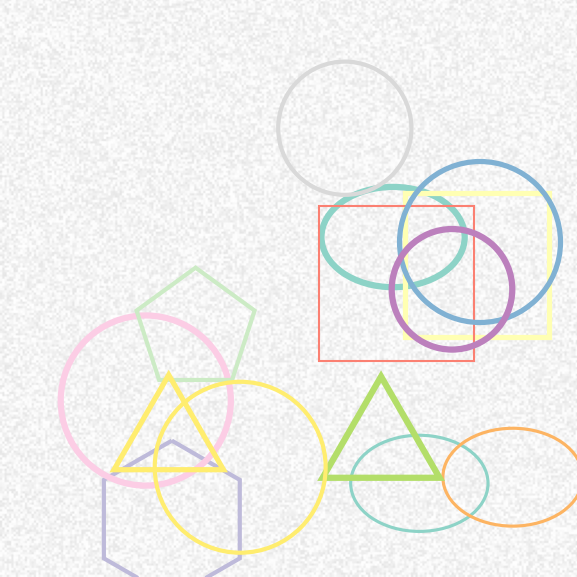[{"shape": "oval", "thickness": 3, "radius": 0.62, "center": [0.681, 0.589]}, {"shape": "oval", "thickness": 1.5, "radius": 0.59, "center": [0.726, 0.162]}, {"shape": "square", "thickness": 2.5, "radius": 0.62, "center": [0.825, 0.54]}, {"shape": "hexagon", "thickness": 2, "radius": 0.68, "center": [0.298, 0.1]}, {"shape": "square", "thickness": 1, "radius": 0.67, "center": [0.686, 0.508]}, {"shape": "circle", "thickness": 2.5, "radius": 0.7, "center": [0.831, 0.58]}, {"shape": "oval", "thickness": 1.5, "radius": 0.61, "center": [0.888, 0.173]}, {"shape": "triangle", "thickness": 3, "radius": 0.58, "center": [0.66, 0.23]}, {"shape": "circle", "thickness": 3, "radius": 0.74, "center": [0.252, 0.306]}, {"shape": "circle", "thickness": 2, "radius": 0.58, "center": [0.597, 0.777]}, {"shape": "circle", "thickness": 3, "radius": 0.52, "center": [0.783, 0.498]}, {"shape": "pentagon", "thickness": 2, "radius": 0.54, "center": [0.339, 0.428]}, {"shape": "triangle", "thickness": 2.5, "radius": 0.55, "center": [0.292, 0.24]}, {"shape": "circle", "thickness": 2, "radius": 0.74, "center": [0.416, 0.19]}]